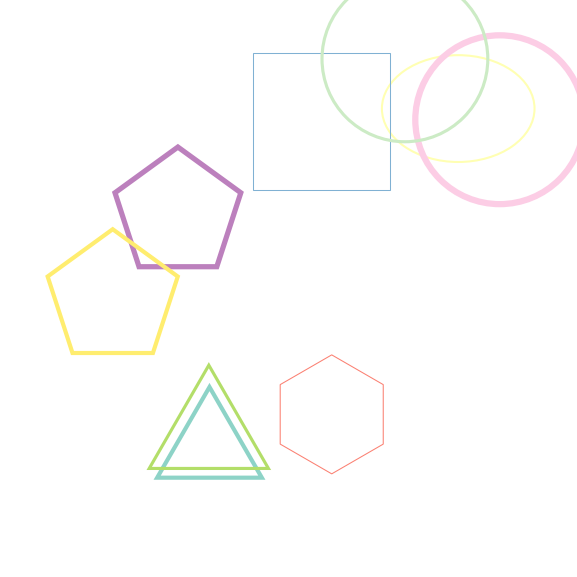[{"shape": "triangle", "thickness": 2, "radius": 0.52, "center": [0.363, 0.224]}, {"shape": "oval", "thickness": 1, "radius": 0.66, "center": [0.793, 0.811]}, {"shape": "hexagon", "thickness": 0.5, "radius": 0.52, "center": [0.574, 0.282]}, {"shape": "square", "thickness": 0.5, "radius": 0.59, "center": [0.557, 0.788]}, {"shape": "triangle", "thickness": 1.5, "radius": 0.6, "center": [0.362, 0.248]}, {"shape": "circle", "thickness": 3, "radius": 0.73, "center": [0.865, 0.792]}, {"shape": "pentagon", "thickness": 2.5, "radius": 0.57, "center": [0.308, 0.63]}, {"shape": "circle", "thickness": 1.5, "radius": 0.72, "center": [0.701, 0.897]}, {"shape": "pentagon", "thickness": 2, "radius": 0.59, "center": [0.195, 0.484]}]